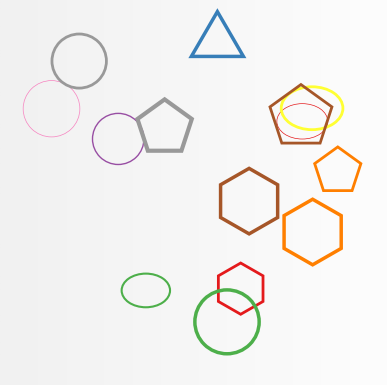[{"shape": "hexagon", "thickness": 2, "radius": 0.33, "center": [0.621, 0.25]}, {"shape": "oval", "thickness": 0.5, "radius": 0.33, "center": [0.78, 0.685]}, {"shape": "triangle", "thickness": 2.5, "radius": 0.39, "center": [0.561, 0.892]}, {"shape": "oval", "thickness": 1.5, "radius": 0.31, "center": [0.376, 0.246]}, {"shape": "circle", "thickness": 2.5, "radius": 0.41, "center": [0.586, 0.164]}, {"shape": "circle", "thickness": 1, "radius": 0.33, "center": [0.305, 0.639]}, {"shape": "pentagon", "thickness": 2, "radius": 0.31, "center": [0.872, 0.556]}, {"shape": "hexagon", "thickness": 2.5, "radius": 0.43, "center": [0.807, 0.397]}, {"shape": "oval", "thickness": 2, "radius": 0.4, "center": [0.805, 0.719]}, {"shape": "pentagon", "thickness": 2, "radius": 0.42, "center": [0.777, 0.696]}, {"shape": "hexagon", "thickness": 2.5, "radius": 0.43, "center": [0.643, 0.478]}, {"shape": "circle", "thickness": 0.5, "radius": 0.37, "center": [0.133, 0.718]}, {"shape": "circle", "thickness": 2, "radius": 0.35, "center": [0.204, 0.841]}, {"shape": "pentagon", "thickness": 3, "radius": 0.37, "center": [0.425, 0.668]}]